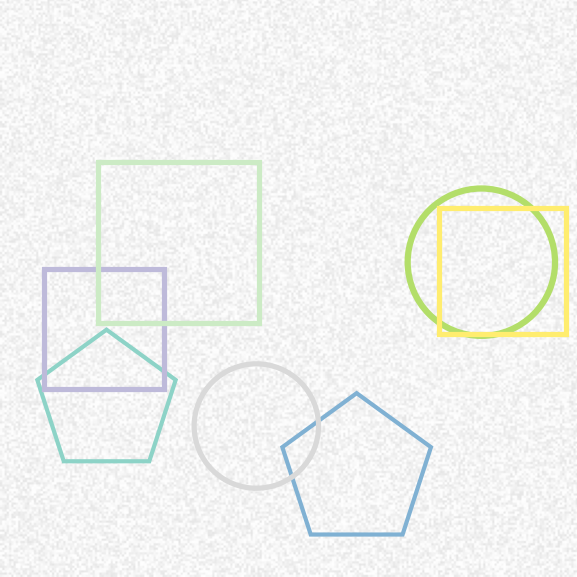[{"shape": "pentagon", "thickness": 2, "radius": 0.63, "center": [0.184, 0.302]}, {"shape": "square", "thickness": 2.5, "radius": 0.52, "center": [0.181, 0.429]}, {"shape": "pentagon", "thickness": 2, "radius": 0.68, "center": [0.618, 0.183]}, {"shape": "circle", "thickness": 3, "radius": 0.64, "center": [0.834, 0.545]}, {"shape": "circle", "thickness": 2.5, "radius": 0.54, "center": [0.444, 0.261]}, {"shape": "square", "thickness": 2.5, "radius": 0.7, "center": [0.309, 0.579]}, {"shape": "square", "thickness": 2.5, "radius": 0.55, "center": [0.869, 0.53]}]